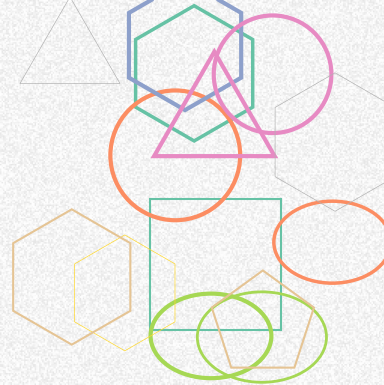[{"shape": "hexagon", "thickness": 2.5, "radius": 0.88, "center": [0.504, 0.81]}, {"shape": "square", "thickness": 1.5, "radius": 0.85, "center": [0.56, 0.313]}, {"shape": "oval", "thickness": 2.5, "radius": 0.76, "center": [0.863, 0.371]}, {"shape": "circle", "thickness": 3, "radius": 0.84, "center": [0.455, 0.597]}, {"shape": "hexagon", "thickness": 3, "radius": 0.84, "center": [0.481, 0.882]}, {"shape": "triangle", "thickness": 3, "radius": 0.9, "center": [0.557, 0.685]}, {"shape": "circle", "thickness": 3, "radius": 0.76, "center": [0.708, 0.807]}, {"shape": "oval", "thickness": 2, "radius": 0.84, "center": [0.68, 0.124]}, {"shape": "oval", "thickness": 3, "radius": 0.78, "center": [0.548, 0.128]}, {"shape": "hexagon", "thickness": 0.5, "radius": 0.75, "center": [0.324, 0.239]}, {"shape": "pentagon", "thickness": 1.5, "radius": 0.7, "center": [0.683, 0.158]}, {"shape": "hexagon", "thickness": 1.5, "radius": 0.88, "center": [0.186, 0.281]}, {"shape": "hexagon", "thickness": 0.5, "radius": 0.9, "center": [0.87, 0.631]}, {"shape": "triangle", "thickness": 0.5, "radius": 0.75, "center": [0.182, 0.858]}]